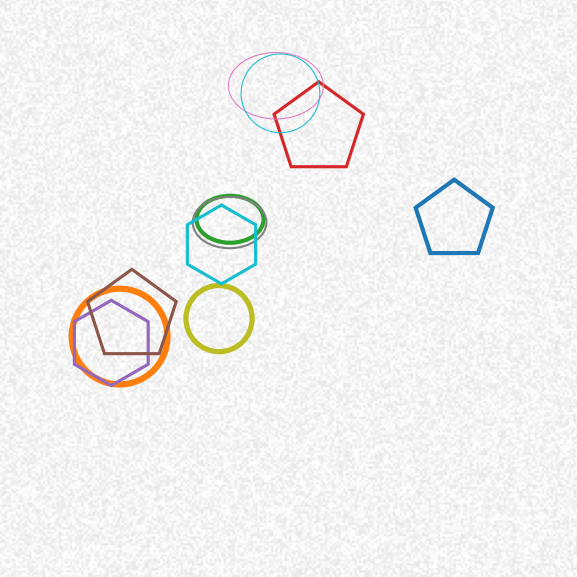[{"shape": "pentagon", "thickness": 2, "radius": 0.35, "center": [0.787, 0.618]}, {"shape": "circle", "thickness": 3, "radius": 0.41, "center": [0.207, 0.416]}, {"shape": "oval", "thickness": 2, "radius": 0.29, "center": [0.398, 0.619]}, {"shape": "pentagon", "thickness": 1.5, "radius": 0.41, "center": [0.552, 0.776]}, {"shape": "hexagon", "thickness": 1.5, "radius": 0.37, "center": [0.193, 0.405]}, {"shape": "pentagon", "thickness": 1.5, "radius": 0.4, "center": [0.228, 0.452]}, {"shape": "oval", "thickness": 0.5, "radius": 0.41, "center": [0.478, 0.851]}, {"shape": "oval", "thickness": 1, "radius": 0.32, "center": [0.398, 0.614]}, {"shape": "circle", "thickness": 2.5, "radius": 0.29, "center": [0.379, 0.447]}, {"shape": "circle", "thickness": 0.5, "radius": 0.34, "center": [0.486, 0.838]}, {"shape": "hexagon", "thickness": 1.5, "radius": 0.34, "center": [0.384, 0.576]}]